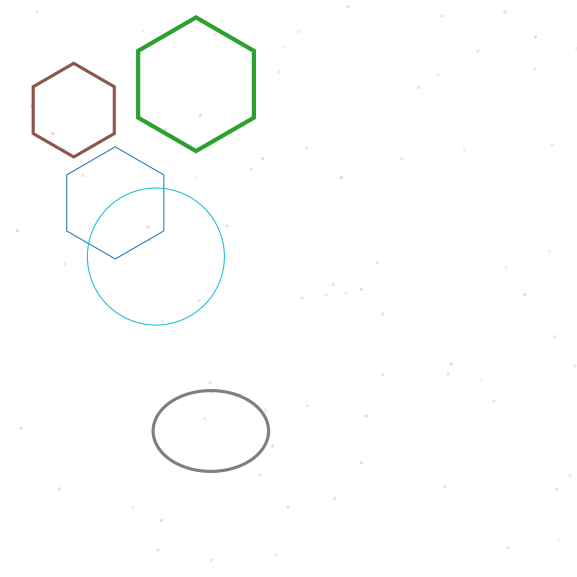[{"shape": "hexagon", "thickness": 0.5, "radius": 0.49, "center": [0.2, 0.648]}, {"shape": "hexagon", "thickness": 2, "radius": 0.58, "center": [0.339, 0.853]}, {"shape": "hexagon", "thickness": 1.5, "radius": 0.41, "center": [0.128, 0.808]}, {"shape": "oval", "thickness": 1.5, "radius": 0.5, "center": [0.365, 0.253]}, {"shape": "circle", "thickness": 0.5, "radius": 0.59, "center": [0.27, 0.555]}]